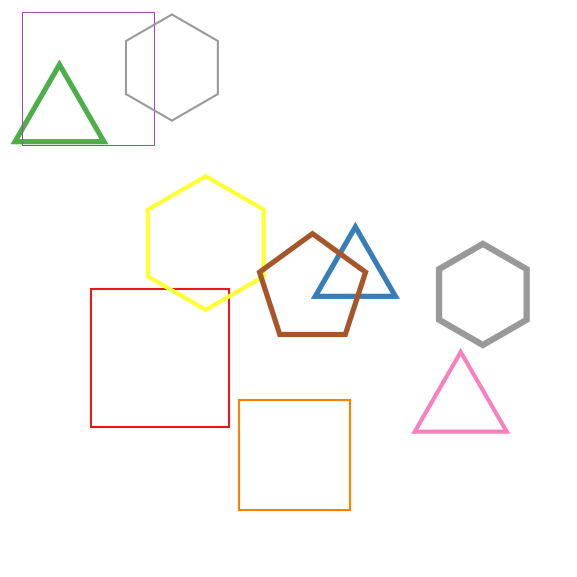[{"shape": "square", "thickness": 1, "radius": 0.6, "center": [0.278, 0.379]}, {"shape": "triangle", "thickness": 2.5, "radius": 0.4, "center": [0.615, 0.526]}, {"shape": "triangle", "thickness": 2.5, "radius": 0.44, "center": [0.103, 0.798]}, {"shape": "square", "thickness": 0.5, "radius": 0.57, "center": [0.153, 0.863]}, {"shape": "square", "thickness": 1, "radius": 0.48, "center": [0.51, 0.211]}, {"shape": "hexagon", "thickness": 2, "radius": 0.58, "center": [0.356, 0.578]}, {"shape": "pentagon", "thickness": 2.5, "radius": 0.48, "center": [0.541, 0.498]}, {"shape": "triangle", "thickness": 2, "radius": 0.46, "center": [0.798, 0.298]}, {"shape": "hexagon", "thickness": 3, "radius": 0.44, "center": [0.836, 0.489]}, {"shape": "hexagon", "thickness": 1, "radius": 0.46, "center": [0.298, 0.882]}]